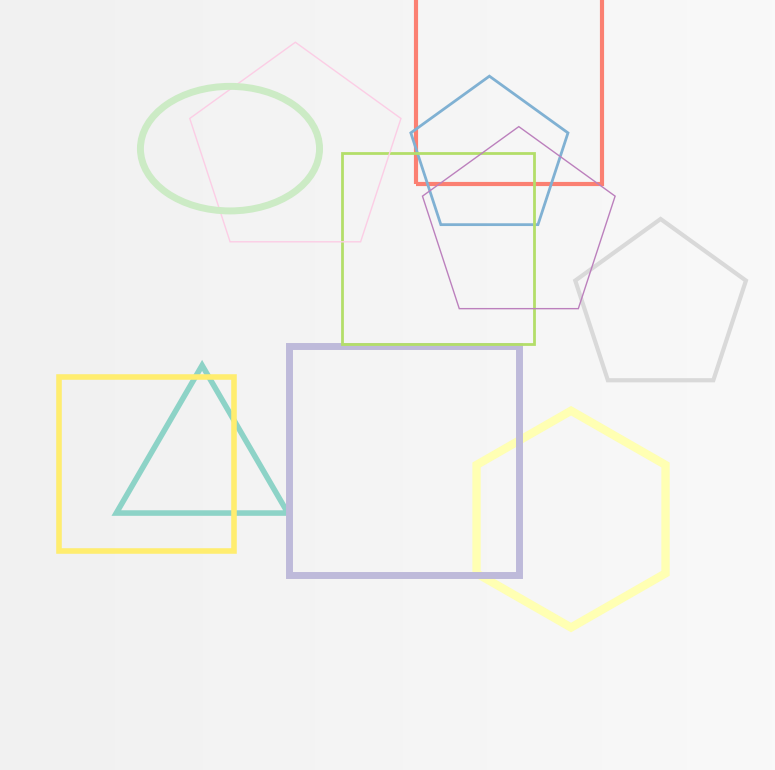[{"shape": "triangle", "thickness": 2, "radius": 0.64, "center": [0.261, 0.398]}, {"shape": "hexagon", "thickness": 3, "radius": 0.7, "center": [0.737, 0.326]}, {"shape": "square", "thickness": 2.5, "radius": 0.74, "center": [0.522, 0.401]}, {"shape": "square", "thickness": 1.5, "radius": 0.6, "center": [0.656, 0.881]}, {"shape": "pentagon", "thickness": 1, "radius": 0.53, "center": [0.631, 0.794]}, {"shape": "square", "thickness": 1, "radius": 0.62, "center": [0.566, 0.677]}, {"shape": "pentagon", "thickness": 0.5, "radius": 0.72, "center": [0.381, 0.802]}, {"shape": "pentagon", "thickness": 1.5, "radius": 0.58, "center": [0.852, 0.6]}, {"shape": "pentagon", "thickness": 0.5, "radius": 0.65, "center": [0.669, 0.705]}, {"shape": "oval", "thickness": 2.5, "radius": 0.58, "center": [0.297, 0.807]}, {"shape": "square", "thickness": 2, "radius": 0.57, "center": [0.189, 0.397]}]